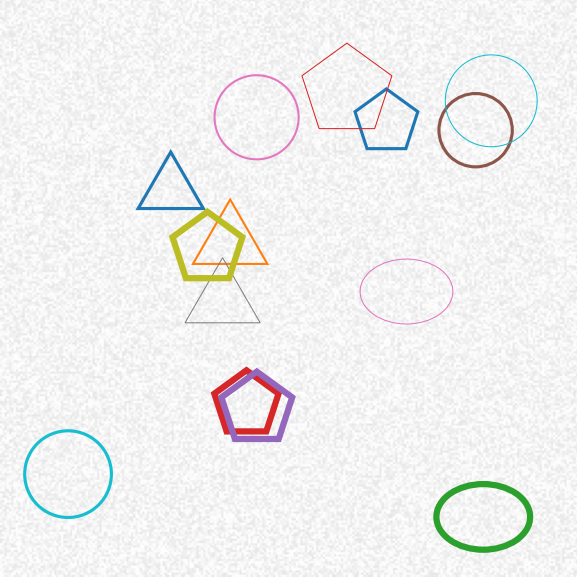[{"shape": "pentagon", "thickness": 1.5, "radius": 0.29, "center": [0.669, 0.788]}, {"shape": "triangle", "thickness": 1.5, "radius": 0.33, "center": [0.296, 0.671]}, {"shape": "triangle", "thickness": 1, "radius": 0.37, "center": [0.399, 0.579]}, {"shape": "oval", "thickness": 3, "radius": 0.41, "center": [0.837, 0.104]}, {"shape": "pentagon", "thickness": 0.5, "radius": 0.41, "center": [0.601, 0.843]}, {"shape": "pentagon", "thickness": 3, "radius": 0.29, "center": [0.427, 0.299]}, {"shape": "pentagon", "thickness": 3, "radius": 0.32, "center": [0.445, 0.291]}, {"shape": "circle", "thickness": 1.5, "radius": 0.32, "center": [0.824, 0.774]}, {"shape": "oval", "thickness": 0.5, "radius": 0.4, "center": [0.704, 0.494]}, {"shape": "circle", "thickness": 1, "radius": 0.36, "center": [0.444, 0.796]}, {"shape": "triangle", "thickness": 0.5, "radius": 0.38, "center": [0.385, 0.478]}, {"shape": "pentagon", "thickness": 3, "radius": 0.32, "center": [0.359, 0.569]}, {"shape": "circle", "thickness": 1.5, "radius": 0.38, "center": [0.118, 0.178]}, {"shape": "circle", "thickness": 0.5, "radius": 0.4, "center": [0.851, 0.825]}]